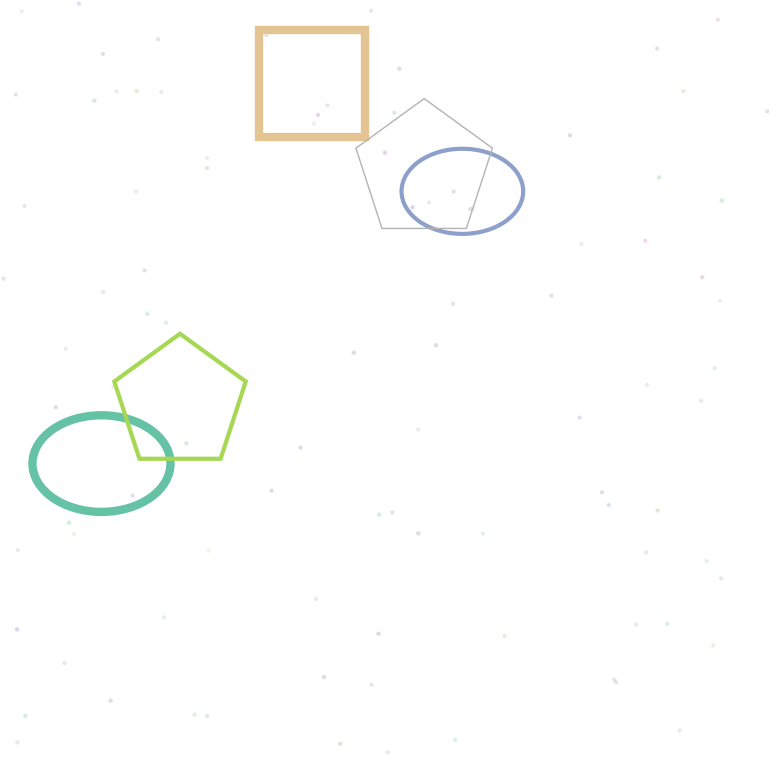[{"shape": "oval", "thickness": 3, "radius": 0.45, "center": [0.132, 0.398]}, {"shape": "oval", "thickness": 1.5, "radius": 0.39, "center": [0.6, 0.752]}, {"shape": "pentagon", "thickness": 1.5, "radius": 0.45, "center": [0.234, 0.477]}, {"shape": "square", "thickness": 3, "radius": 0.35, "center": [0.405, 0.892]}, {"shape": "pentagon", "thickness": 0.5, "radius": 0.47, "center": [0.551, 0.779]}]